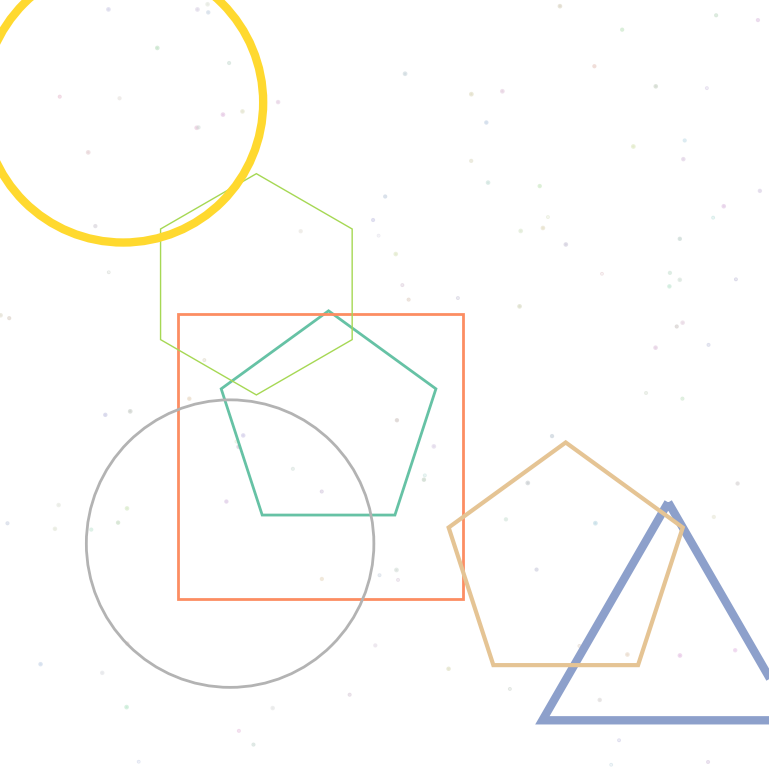[{"shape": "pentagon", "thickness": 1, "radius": 0.73, "center": [0.427, 0.45]}, {"shape": "square", "thickness": 1, "radius": 0.93, "center": [0.416, 0.407]}, {"shape": "triangle", "thickness": 3, "radius": 0.94, "center": [0.868, 0.159]}, {"shape": "hexagon", "thickness": 0.5, "radius": 0.72, "center": [0.333, 0.631]}, {"shape": "circle", "thickness": 3, "radius": 0.91, "center": [0.16, 0.867]}, {"shape": "pentagon", "thickness": 1.5, "radius": 0.8, "center": [0.735, 0.266]}, {"shape": "circle", "thickness": 1, "radius": 0.93, "center": [0.299, 0.294]}]